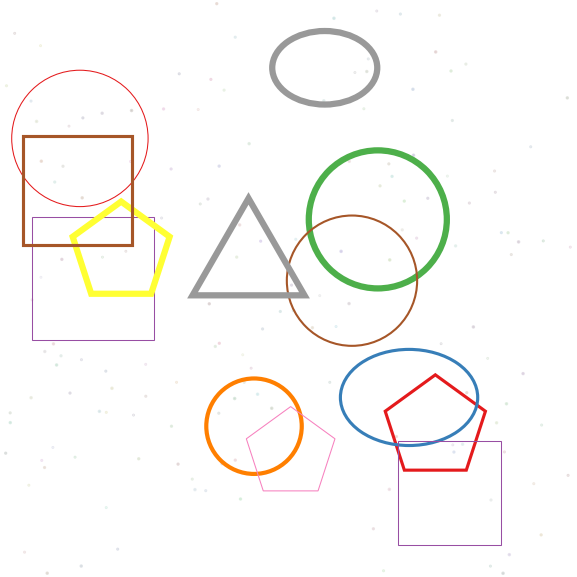[{"shape": "pentagon", "thickness": 1.5, "radius": 0.46, "center": [0.754, 0.259]}, {"shape": "circle", "thickness": 0.5, "radius": 0.59, "center": [0.138, 0.759]}, {"shape": "oval", "thickness": 1.5, "radius": 0.59, "center": [0.708, 0.311]}, {"shape": "circle", "thickness": 3, "radius": 0.6, "center": [0.654, 0.619]}, {"shape": "square", "thickness": 0.5, "radius": 0.45, "center": [0.779, 0.145]}, {"shape": "square", "thickness": 0.5, "radius": 0.53, "center": [0.161, 0.517]}, {"shape": "circle", "thickness": 2, "radius": 0.41, "center": [0.44, 0.261]}, {"shape": "pentagon", "thickness": 3, "radius": 0.44, "center": [0.21, 0.562]}, {"shape": "square", "thickness": 1.5, "radius": 0.47, "center": [0.134, 0.669]}, {"shape": "circle", "thickness": 1, "radius": 0.56, "center": [0.609, 0.513]}, {"shape": "pentagon", "thickness": 0.5, "radius": 0.4, "center": [0.503, 0.214]}, {"shape": "oval", "thickness": 3, "radius": 0.45, "center": [0.562, 0.882]}, {"shape": "triangle", "thickness": 3, "radius": 0.56, "center": [0.43, 0.544]}]